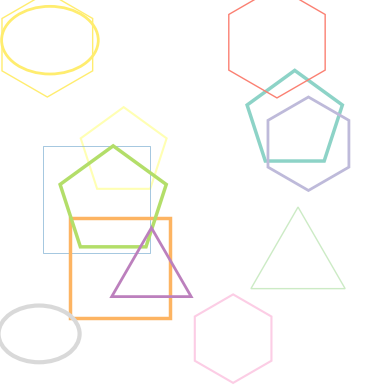[{"shape": "pentagon", "thickness": 2.5, "radius": 0.65, "center": [0.766, 0.687]}, {"shape": "pentagon", "thickness": 1.5, "radius": 0.59, "center": [0.321, 0.604]}, {"shape": "hexagon", "thickness": 2, "radius": 0.61, "center": [0.801, 0.627]}, {"shape": "hexagon", "thickness": 1, "radius": 0.72, "center": [0.719, 0.89]}, {"shape": "square", "thickness": 0.5, "radius": 0.69, "center": [0.25, 0.481]}, {"shape": "square", "thickness": 2.5, "radius": 0.65, "center": [0.312, 0.304]}, {"shape": "pentagon", "thickness": 2.5, "radius": 0.72, "center": [0.294, 0.476]}, {"shape": "hexagon", "thickness": 1.5, "radius": 0.57, "center": [0.606, 0.12]}, {"shape": "oval", "thickness": 3, "radius": 0.53, "center": [0.102, 0.133]}, {"shape": "triangle", "thickness": 2, "radius": 0.6, "center": [0.393, 0.289]}, {"shape": "triangle", "thickness": 1, "radius": 0.71, "center": [0.774, 0.321]}, {"shape": "oval", "thickness": 2, "radius": 0.63, "center": [0.13, 0.896]}, {"shape": "hexagon", "thickness": 1, "radius": 0.68, "center": [0.123, 0.884]}]